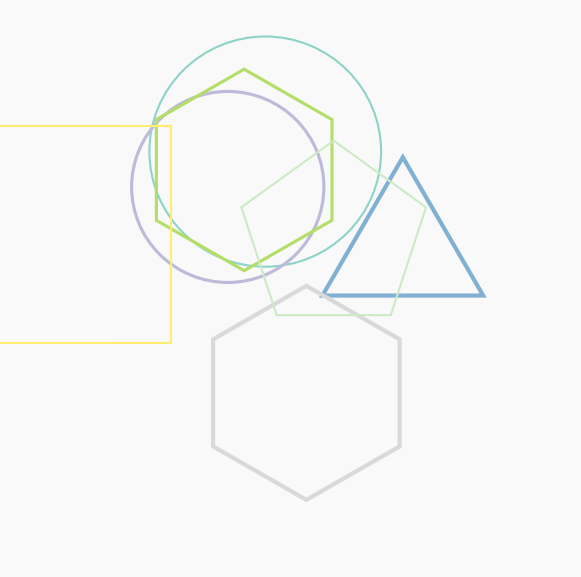[{"shape": "circle", "thickness": 1, "radius": 1.0, "center": [0.456, 0.737]}, {"shape": "circle", "thickness": 1.5, "radius": 0.83, "center": [0.392, 0.675]}, {"shape": "triangle", "thickness": 2, "radius": 0.8, "center": [0.693, 0.567]}, {"shape": "hexagon", "thickness": 1.5, "radius": 0.87, "center": [0.42, 0.705]}, {"shape": "hexagon", "thickness": 2, "radius": 0.93, "center": [0.527, 0.319]}, {"shape": "pentagon", "thickness": 1, "radius": 0.83, "center": [0.574, 0.589]}, {"shape": "square", "thickness": 1, "radius": 0.94, "center": [0.106, 0.594]}]